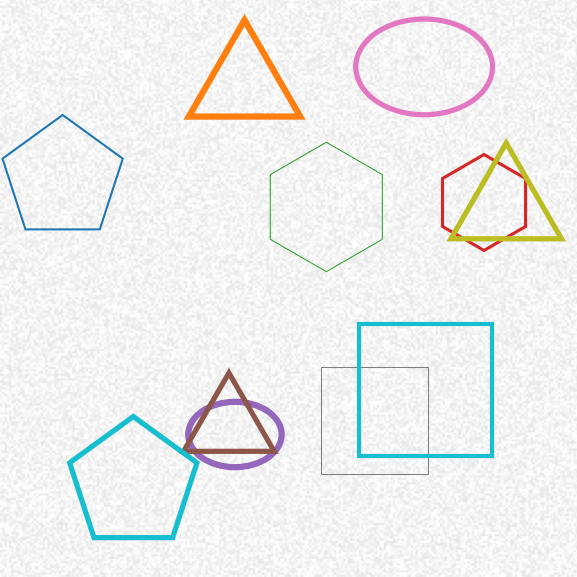[{"shape": "pentagon", "thickness": 1, "radius": 0.55, "center": [0.108, 0.691]}, {"shape": "triangle", "thickness": 3, "radius": 0.56, "center": [0.423, 0.853]}, {"shape": "hexagon", "thickness": 0.5, "radius": 0.56, "center": [0.565, 0.641]}, {"shape": "hexagon", "thickness": 1.5, "radius": 0.42, "center": [0.838, 0.649]}, {"shape": "oval", "thickness": 3, "radius": 0.4, "center": [0.407, 0.247]}, {"shape": "triangle", "thickness": 2.5, "radius": 0.45, "center": [0.396, 0.263]}, {"shape": "oval", "thickness": 2.5, "radius": 0.59, "center": [0.734, 0.883]}, {"shape": "square", "thickness": 0.5, "radius": 0.47, "center": [0.649, 0.271]}, {"shape": "triangle", "thickness": 2.5, "radius": 0.55, "center": [0.877, 0.641]}, {"shape": "pentagon", "thickness": 2.5, "radius": 0.58, "center": [0.231, 0.162]}, {"shape": "square", "thickness": 2, "radius": 0.57, "center": [0.737, 0.324]}]